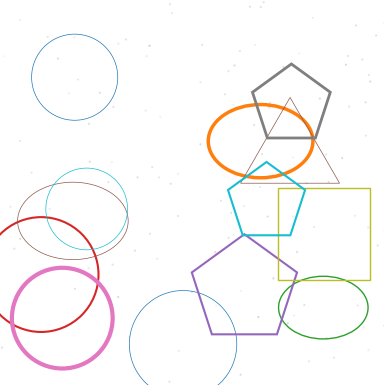[{"shape": "circle", "thickness": 0.5, "radius": 0.56, "center": [0.194, 0.799]}, {"shape": "circle", "thickness": 0.5, "radius": 0.7, "center": [0.475, 0.106]}, {"shape": "oval", "thickness": 2.5, "radius": 0.68, "center": [0.677, 0.633]}, {"shape": "oval", "thickness": 1, "radius": 0.58, "center": [0.84, 0.201]}, {"shape": "circle", "thickness": 1.5, "radius": 0.75, "center": [0.107, 0.287]}, {"shape": "pentagon", "thickness": 1.5, "radius": 0.72, "center": [0.635, 0.248]}, {"shape": "triangle", "thickness": 0.5, "radius": 0.74, "center": [0.753, 0.598]}, {"shape": "oval", "thickness": 0.5, "radius": 0.72, "center": [0.189, 0.426]}, {"shape": "circle", "thickness": 3, "radius": 0.65, "center": [0.162, 0.174]}, {"shape": "pentagon", "thickness": 2, "radius": 0.53, "center": [0.757, 0.728]}, {"shape": "square", "thickness": 1, "radius": 0.6, "center": [0.841, 0.391]}, {"shape": "circle", "thickness": 0.5, "radius": 0.53, "center": [0.225, 0.457]}, {"shape": "pentagon", "thickness": 1.5, "radius": 0.53, "center": [0.692, 0.474]}]